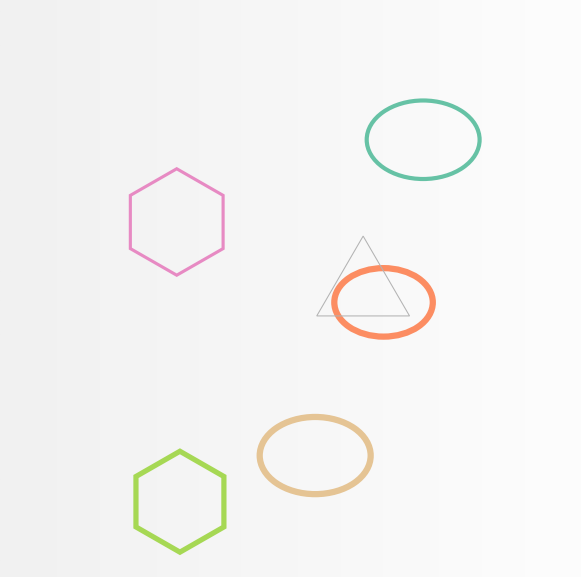[{"shape": "oval", "thickness": 2, "radius": 0.49, "center": [0.728, 0.757]}, {"shape": "oval", "thickness": 3, "radius": 0.42, "center": [0.66, 0.476]}, {"shape": "hexagon", "thickness": 1.5, "radius": 0.46, "center": [0.304, 0.615]}, {"shape": "hexagon", "thickness": 2.5, "radius": 0.44, "center": [0.31, 0.13]}, {"shape": "oval", "thickness": 3, "radius": 0.48, "center": [0.542, 0.21]}, {"shape": "triangle", "thickness": 0.5, "radius": 0.46, "center": [0.625, 0.498]}]